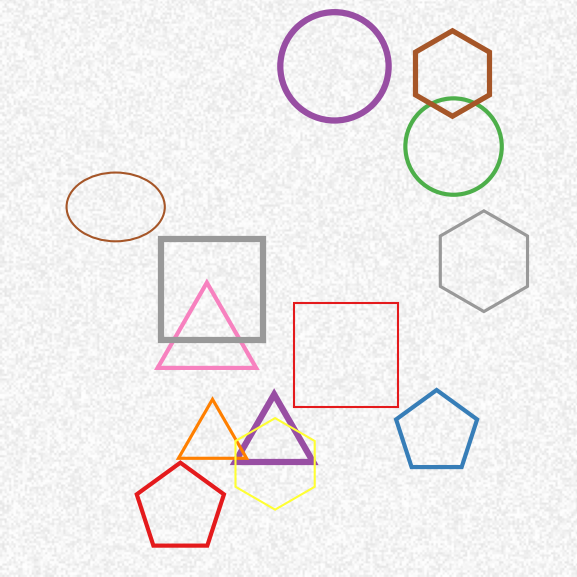[{"shape": "pentagon", "thickness": 2, "radius": 0.4, "center": [0.312, 0.119]}, {"shape": "square", "thickness": 1, "radius": 0.45, "center": [0.599, 0.384]}, {"shape": "pentagon", "thickness": 2, "radius": 0.37, "center": [0.756, 0.25]}, {"shape": "circle", "thickness": 2, "radius": 0.42, "center": [0.785, 0.745]}, {"shape": "circle", "thickness": 3, "radius": 0.47, "center": [0.579, 0.884]}, {"shape": "triangle", "thickness": 3, "radius": 0.39, "center": [0.475, 0.238]}, {"shape": "triangle", "thickness": 1.5, "radius": 0.34, "center": [0.368, 0.24]}, {"shape": "hexagon", "thickness": 1, "radius": 0.4, "center": [0.476, 0.196]}, {"shape": "hexagon", "thickness": 2.5, "radius": 0.37, "center": [0.784, 0.872]}, {"shape": "oval", "thickness": 1, "radius": 0.43, "center": [0.2, 0.641]}, {"shape": "triangle", "thickness": 2, "radius": 0.49, "center": [0.358, 0.411]}, {"shape": "hexagon", "thickness": 1.5, "radius": 0.44, "center": [0.838, 0.547]}, {"shape": "square", "thickness": 3, "radius": 0.44, "center": [0.367, 0.499]}]